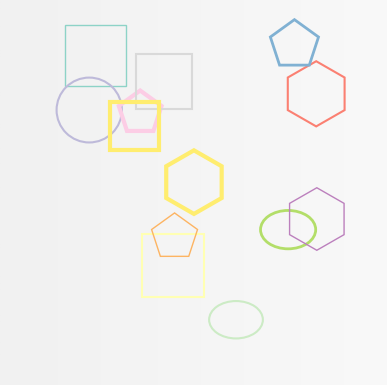[{"shape": "square", "thickness": 1, "radius": 0.4, "center": [0.246, 0.857]}, {"shape": "square", "thickness": 1.5, "radius": 0.4, "center": [0.446, 0.31]}, {"shape": "circle", "thickness": 1.5, "radius": 0.42, "center": [0.23, 0.714]}, {"shape": "hexagon", "thickness": 1.5, "radius": 0.42, "center": [0.816, 0.756]}, {"shape": "pentagon", "thickness": 2, "radius": 0.33, "center": [0.76, 0.884]}, {"shape": "pentagon", "thickness": 1, "radius": 0.31, "center": [0.45, 0.385]}, {"shape": "oval", "thickness": 2, "radius": 0.36, "center": [0.744, 0.404]}, {"shape": "pentagon", "thickness": 3, "radius": 0.29, "center": [0.362, 0.707]}, {"shape": "square", "thickness": 1.5, "radius": 0.36, "center": [0.423, 0.789]}, {"shape": "hexagon", "thickness": 1, "radius": 0.41, "center": [0.818, 0.431]}, {"shape": "oval", "thickness": 1.5, "radius": 0.35, "center": [0.609, 0.169]}, {"shape": "square", "thickness": 3, "radius": 0.32, "center": [0.347, 0.672]}, {"shape": "hexagon", "thickness": 3, "radius": 0.41, "center": [0.5, 0.527]}]